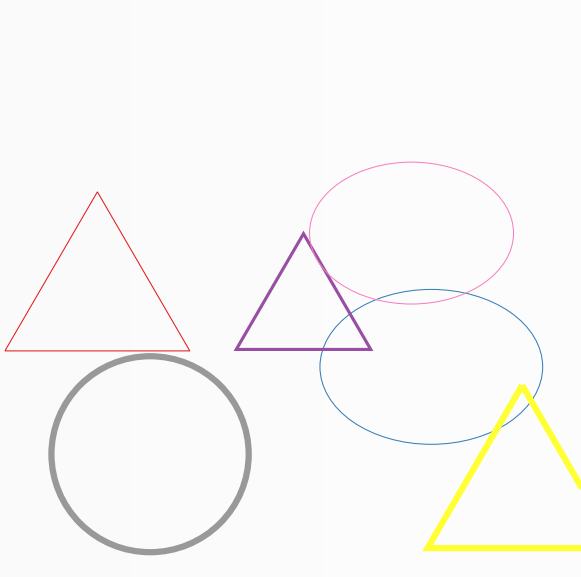[{"shape": "triangle", "thickness": 0.5, "radius": 0.92, "center": [0.168, 0.483]}, {"shape": "oval", "thickness": 0.5, "radius": 0.96, "center": [0.742, 0.364]}, {"shape": "triangle", "thickness": 1.5, "radius": 0.67, "center": [0.522, 0.461]}, {"shape": "triangle", "thickness": 3, "radius": 0.94, "center": [0.898, 0.144]}, {"shape": "oval", "thickness": 0.5, "radius": 0.88, "center": [0.708, 0.596]}, {"shape": "circle", "thickness": 3, "radius": 0.85, "center": [0.258, 0.213]}]